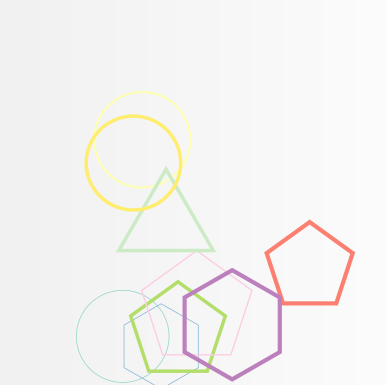[{"shape": "circle", "thickness": 0.5, "radius": 0.6, "center": [0.317, 0.126]}, {"shape": "circle", "thickness": 1.5, "radius": 0.62, "center": [0.367, 0.637]}, {"shape": "pentagon", "thickness": 3, "radius": 0.58, "center": [0.799, 0.306]}, {"shape": "hexagon", "thickness": 0.5, "radius": 0.55, "center": [0.416, 0.1]}, {"shape": "pentagon", "thickness": 2.5, "radius": 0.64, "center": [0.459, 0.14]}, {"shape": "pentagon", "thickness": 1, "radius": 0.75, "center": [0.508, 0.199]}, {"shape": "hexagon", "thickness": 3, "radius": 0.71, "center": [0.599, 0.156]}, {"shape": "triangle", "thickness": 2.5, "radius": 0.7, "center": [0.428, 0.42]}, {"shape": "circle", "thickness": 2.5, "radius": 0.61, "center": [0.344, 0.576]}]